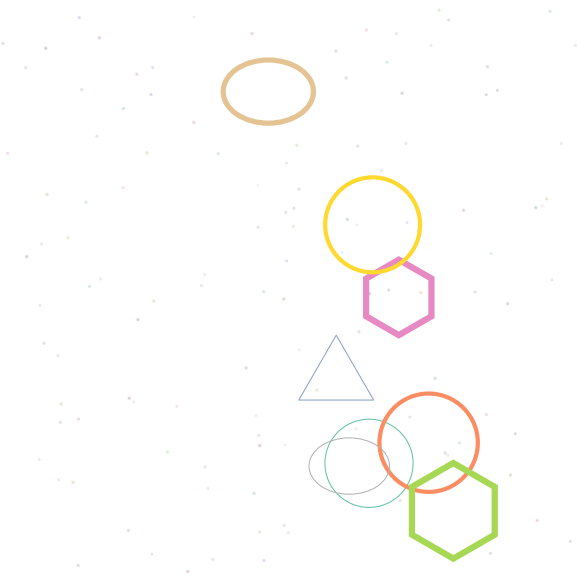[{"shape": "circle", "thickness": 0.5, "radius": 0.38, "center": [0.639, 0.197]}, {"shape": "circle", "thickness": 2, "radius": 0.43, "center": [0.742, 0.233]}, {"shape": "triangle", "thickness": 0.5, "radius": 0.37, "center": [0.582, 0.344]}, {"shape": "hexagon", "thickness": 3, "radius": 0.33, "center": [0.691, 0.484]}, {"shape": "hexagon", "thickness": 3, "radius": 0.41, "center": [0.785, 0.115]}, {"shape": "circle", "thickness": 2, "radius": 0.41, "center": [0.645, 0.61]}, {"shape": "oval", "thickness": 2.5, "radius": 0.39, "center": [0.465, 0.841]}, {"shape": "oval", "thickness": 0.5, "radius": 0.35, "center": [0.605, 0.192]}]